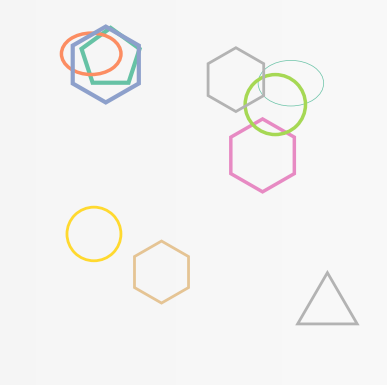[{"shape": "pentagon", "thickness": 3, "radius": 0.39, "center": [0.285, 0.849]}, {"shape": "oval", "thickness": 0.5, "radius": 0.42, "center": [0.751, 0.784]}, {"shape": "oval", "thickness": 2.5, "radius": 0.38, "center": [0.235, 0.86]}, {"shape": "hexagon", "thickness": 3, "radius": 0.49, "center": [0.273, 0.832]}, {"shape": "hexagon", "thickness": 2.5, "radius": 0.47, "center": [0.678, 0.596]}, {"shape": "circle", "thickness": 2.5, "radius": 0.39, "center": [0.71, 0.728]}, {"shape": "circle", "thickness": 2, "radius": 0.35, "center": [0.242, 0.392]}, {"shape": "hexagon", "thickness": 2, "radius": 0.4, "center": [0.417, 0.293]}, {"shape": "triangle", "thickness": 2, "radius": 0.44, "center": [0.845, 0.203]}, {"shape": "hexagon", "thickness": 2, "radius": 0.41, "center": [0.609, 0.793]}]